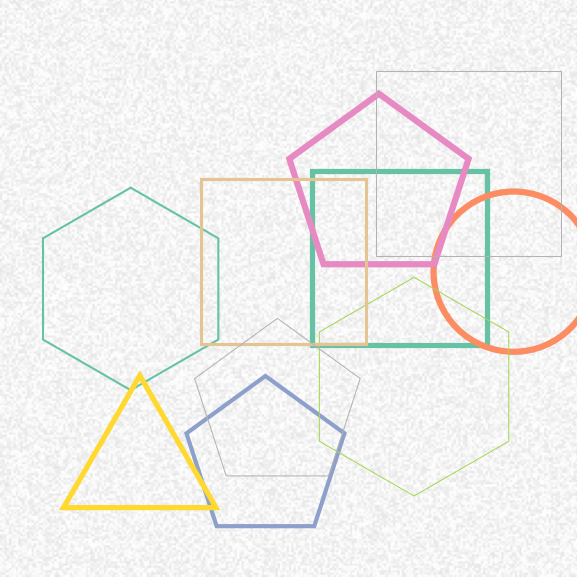[{"shape": "hexagon", "thickness": 1, "radius": 0.88, "center": [0.226, 0.499]}, {"shape": "square", "thickness": 2.5, "radius": 0.75, "center": [0.692, 0.552]}, {"shape": "circle", "thickness": 3, "radius": 0.69, "center": [0.889, 0.529]}, {"shape": "pentagon", "thickness": 2, "radius": 0.72, "center": [0.46, 0.204]}, {"shape": "pentagon", "thickness": 3, "radius": 0.82, "center": [0.656, 0.674]}, {"shape": "hexagon", "thickness": 0.5, "radius": 0.95, "center": [0.717, 0.33]}, {"shape": "triangle", "thickness": 2.5, "radius": 0.76, "center": [0.242, 0.196]}, {"shape": "square", "thickness": 1.5, "radius": 0.71, "center": [0.491, 0.546]}, {"shape": "square", "thickness": 0.5, "radius": 0.8, "center": [0.812, 0.716]}, {"shape": "pentagon", "thickness": 0.5, "radius": 0.75, "center": [0.48, 0.297]}]